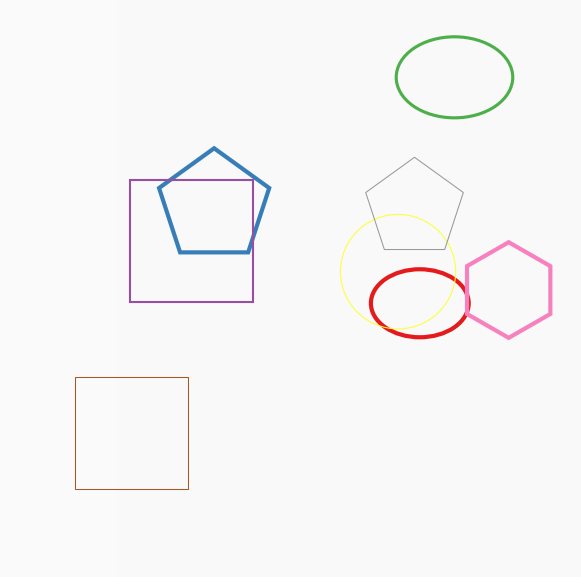[{"shape": "oval", "thickness": 2, "radius": 0.42, "center": [0.722, 0.474]}, {"shape": "pentagon", "thickness": 2, "radius": 0.5, "center": [0.368, 0.643]}, {"shape": "oval", "thickness": 1.5, "radius": 0.5, "center": [0.782, 0.865]}, {"shape": "square", "thickness": 1, "radius": 0.53, "center": [0.329, 0.581]}, {"shape": "circle", "thickness": 0.5, "radius": 0.5, "center": [0.685, 0.529]}, {"shape": "square", "thickness": 0.5, "radius": 0.48, "center": [0.226, 0.25]}, {"shape": "hexagon", "thickness": 2, "radius": 0.41, "center": [0.875, 0.497]}, {"shape": "pentagon", "thickness": 0.5, "radius": 0.44, "center": [0.713, 0.638]}]